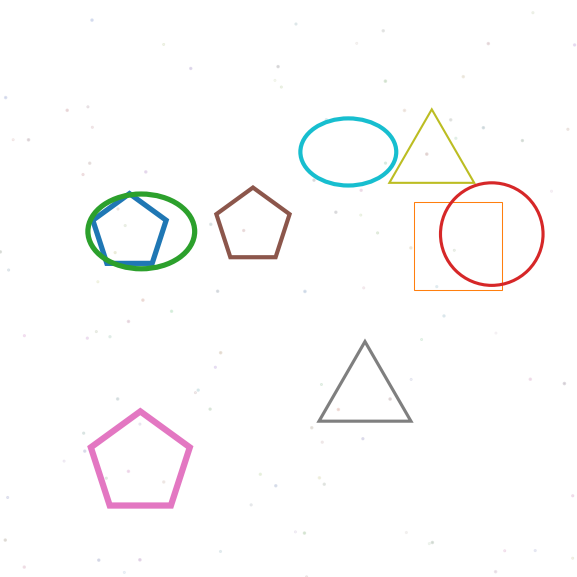[{"shape": "pentagon", "thickness": 2.5, "radius": 0.33, "center": [0.224, 0.597]}, {"shape": "square", "thickness": 0.5, "radius": 0.38, "center": [0.793, 0.573]}, {"shape": "oval", "thickness": 2.5, "radius": 0.46, "center": [0.245, 0.598]}, {"shape": "circle", "thickness": 1.5, "radius": 0.44, "center": [0.852, 0.594]}, {"shape": "pentagon", "thickness": 2, "radius": 0.33, "center": [0.438, 0.608]}, {"shape": "pentagon", "thickness": 3, "radius": 0.45, "center": [0.243, 0.197]}, {"shape": "triangle", "thickness": 1.5, "radius": 0.46, "center": [0.632, 0.316]}, {"shape": "triangle", "thickness": 1, "radius": 0.42, "center": [0.748, 0.725]}, {"shape": "oval", "thickness": 2, "radius": 0.42, "center": [0.603, 0.736]}]